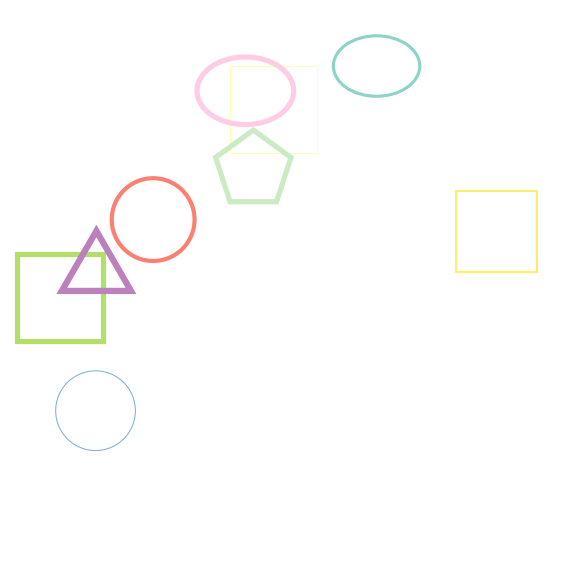[{"shape": "oval", "thickness": 1.5, "radius": 0.37, "center": [0.652, 0.885]}, {"shape": "square", "thickness": 0.5, "radius": 0.38, "center": [0.473, 0.81]}, {"shape": "circle", "thickness": 2, "radius": 0.36, "center": [0.265, 0.619]}, {"shape": "circle", "thickness": 0.5, "radius": 0.35, "center": [0.165, 0.288]}, {"shape": "square", "thickness": 2.5, "radius": 0.38, "center": [0.104, 0.484]}, {"shape": "oval", "thickness": 2.5, "radius": 0.42, "center": [0.425, 0.842]}, {"shape": "triangle", "thickness": 3, "radius": 0.35, "center": [0.167, 0.53]}, {"shape": "pentagon", "thickness": 2.5, "radius": 0.34, "center": [0.439, 0.705]}, {"shape": "square", "thickness": 1, "radius": 0.35, "center": [0.86, 0.598]}]